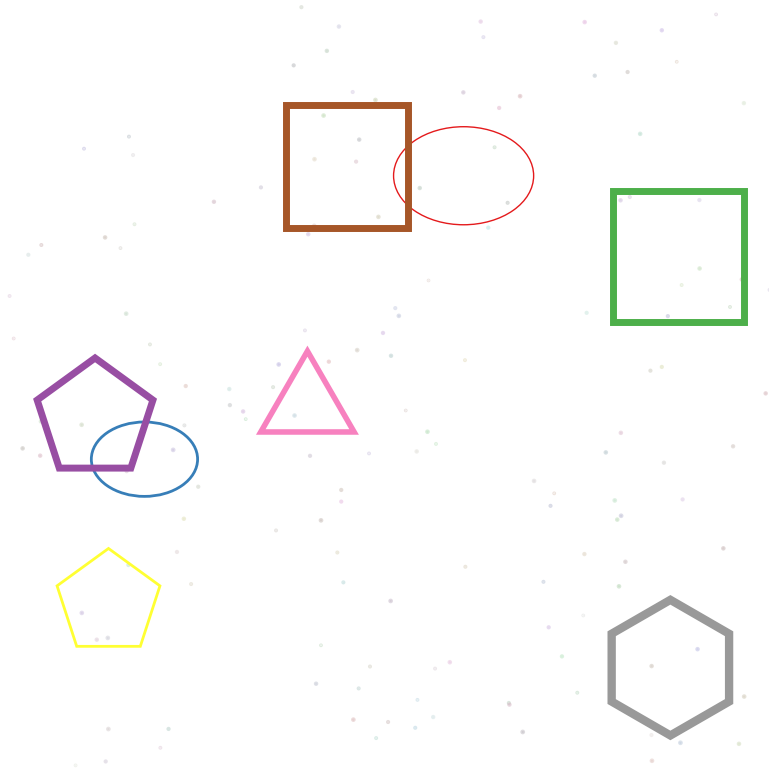[{"shape": "oval", "thickness": 0.5, "radius": 0.45, "center": [0.602, 0.772]}, {"shape": "oval", "thickness": 1, "radius": 0.35, "center": [0.188, 0.404]}, {"shape": "square", "thickness": 2.5, "radius": 0.43, "center": [0.881, 0.667]}, {"shape": "pentagon", "thickness": 2.5, "radius": 0.4, "center": [0.123, 0.456]}, {"shape": "pentagon", "thickness": 1, "radius": 0.35, "center": [0.141, 0.217]}, {"shape": "square", "thickness": 2.5, "radius": 0.4, "center": [0.451, 0.784]}, {"shape": "triangle", "thickness": 2, "radius": 0.35, "center": [0.399, 0.474]}, {"shape": "hexagon", "thickness": 3, "radius": 0.44, "center": [0.871, 0.133]}]